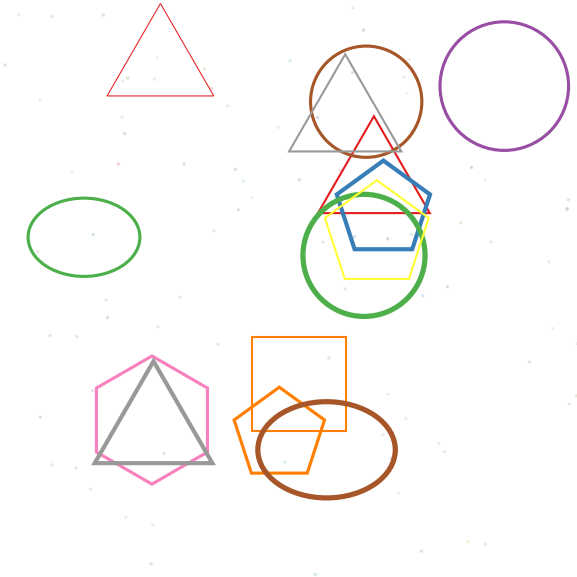[{"shape": "triangle", "thickness": 1, "radius": 0.56, "center": [0.647, 0.686]}, {"shape": "triangle", "thickness": 0.5, "radius": 0.53, "center": [0.278, 0.886]}, {"shape": "pentagon", "thickness": 2, "radius": 0.42, "center": [0.664, 0.636]}, {"shape": "circle", "thickness": 2.5, "radius": 0.53, "center": [0.63, 0.557]}, {"shape": "oval", "thickness": 1.5, "radius": 0.48, "center": [0.145, 0.588]}, {"shape": "circle", "thickness": 1.5, "radius": 0.56, "center": [0.873, 0.85]}, {"shape": "square", "thickness": 1, "radius": 0.41, "center": [0.518, 0.334]}, {"shape": "pentagon", "thickness": 1.5, "radius": 0.41, "center": [0.484, 0.246]}, {"shape": "pentagon", "thickness": 1, "radius": 0.47, "center": [0.653, 0.593]}, {"shape": "circle", "thickness": 1.5, "radius": 0.48, "center": [0.634, 0.823]}, {"shape": "oval", "thickness": 2.5, "radius": 0.6, "center": [0.565, 0.22]}, {"shape": "hexagon", "thickness": 1.5, "radius": 0.55, "center": [0.263, 0.272]}, {"shape": "triangle", "thickness": 2, "radius": 0.59, "center": [0.266, 0.256]}, {"shape": "triangle", "thickness": 1, "radius": 0.56, "center": [0.598, 0.793]}]